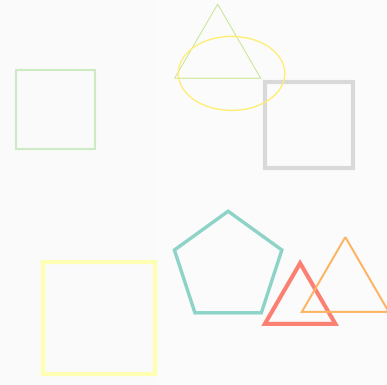[{"shape": "pentagon", "thickness": 2.5, "radius": 0.73, "center": [0.589, 0.306]}, {"shape": "square", "thickness": 3, "radius": 0.72, "center": [0.256, 0.174]}, {"shape": "triangle", "thickness": 3, "radius": 0.53, "center": [0.774, 0.211]}, {"shape": "triangle", "thickness": 1.5, "radius": 0.65, "center": [0.891, 0.255]}, {"shape": "triangle", "thickness": 0.5, "radius": 0.64, "center": [0.562, 0.861]}, {"shape": "square", "thickness": 3, "radius": 0.56, "center": [0.797, 0.675]}, {"shape": "square", "thickness": 1.5, "radius": 0.51, "center": [0.143, 0.717]}, {"shape": "oval", "thickness": 1, "radius": 0.69, "center": [0.598, 0.809]}]